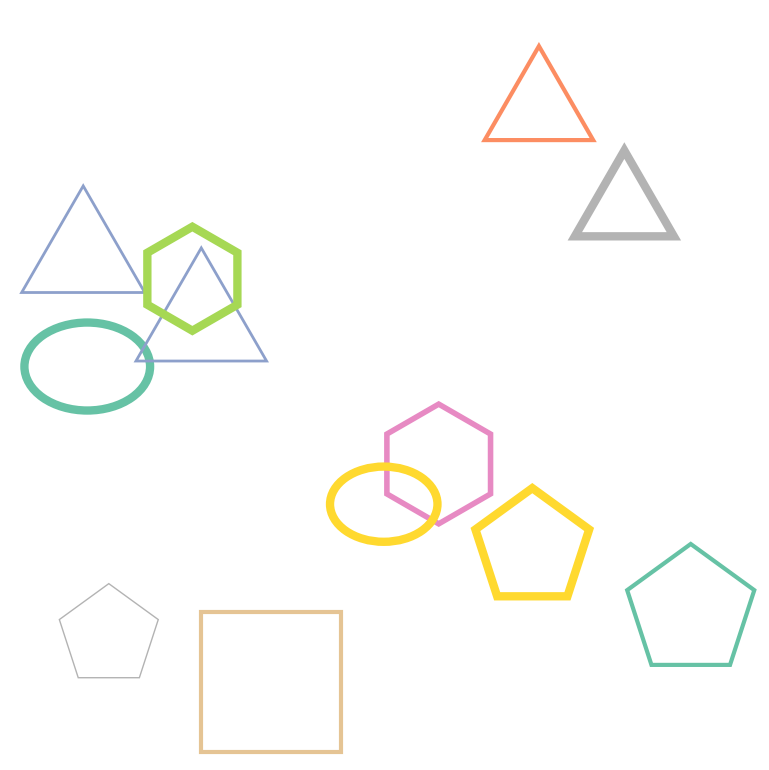[{"shape": "pentagon", "thickness": 1.5, "radius": 0.43, "center": [0.897, 0.207]}, {"shape": "oval", "thickness": 3, "radius": 0.41, "center": [0.113, 0.524]}, {"shape": "triangle", "thickness": 1.5, "radius": 0.41, "center": [0.7, 0.859]}, {"shape": "triangle", "thickness": 1, "radius": 0.46, "center": [0.108, 0.666]}, {"shape": "triangle", "thickness": 1, "radius": 0.49, "center": [0.261, 0.58]}, {"shape": "hexagon", "thickness": 2, "radius": 0.39, "center": [0.57, 0.397]}, {"shape": "hexagon", "thickness": 3, "radius": 0.34, "center": [0.25, 0.638]}, {"shape": "oval", "thickness": 3, "radius": 0.35, "center": [0.498, 0.345]}, {"shape": "pentagon", "thickness": 3, "radius": 0.39, "center": [0.691, 0.288]}, {"shape": "square", "thickness": 1.5, "radius": 0.46, "center": [0.352, 0.115]}, {"shape": "triangle", "thickness": 3, "radius": 0.37, "center": [0.811, 0.73]}, {"shape": "pentagon", "thickness": 0.5, "radius": 0.34, "center": [0.141, 0.174]}]